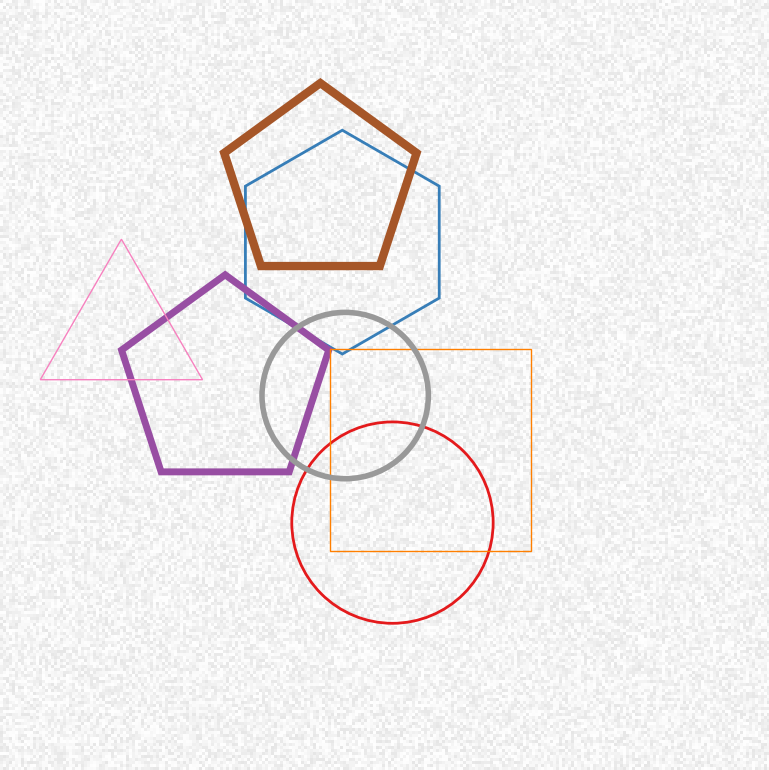[{"shape": "circle", "thickness": 1, "radius": 0.65, "center": [0.51, 0.321]}, {"shape": "hexagon", "thickness": 1, "radius": 0.73, "center": [0.445, 0.686]}, {"shape": "pentagon", "thickness": 2.5, "radius": 0.71, "center": [0.292, 0.502]}, {"shape": "square", "thickness": 0.5, "radius": 0.66, "center": [0.559, 0.416]}, {"shape": "pentagon", "thickness": 3, "radius": 0.66, "center": [0.416, 0.761]}, {"shape": "triangle", "thickness": 0.5, "radius": 0.61, "center": [0.158, 0.568]}, {"shape": "circle", "thickness": 2, "radius": 0.54, "center": [0.448, 0.486]}]